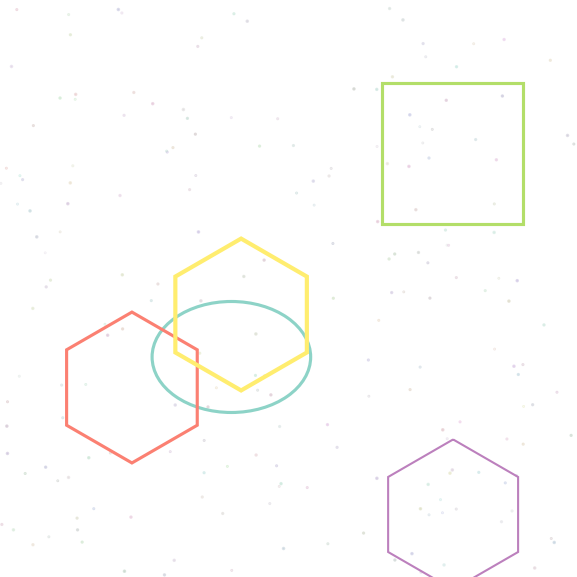[{"shape": "oval", "thickness": 1.5, "radius": 0.69, "center": [0.401, 0.381]}, {"shape": "hexagon", "thickness": 1.5, "radius": 0.65, "center": [0.228, 0.328]}, {"shape": "square", "thickness": 1.5, "radius": 0.61, "center": [0.783, 0.733]}, {"shape": "hexagon", "thickness": 1, "radius": 0.65, "center": [0.785, 0.108]}, {"shape": "hexagon", "thickness": 2, "radius": 0.66, "center": [0.417, 0.455]}]